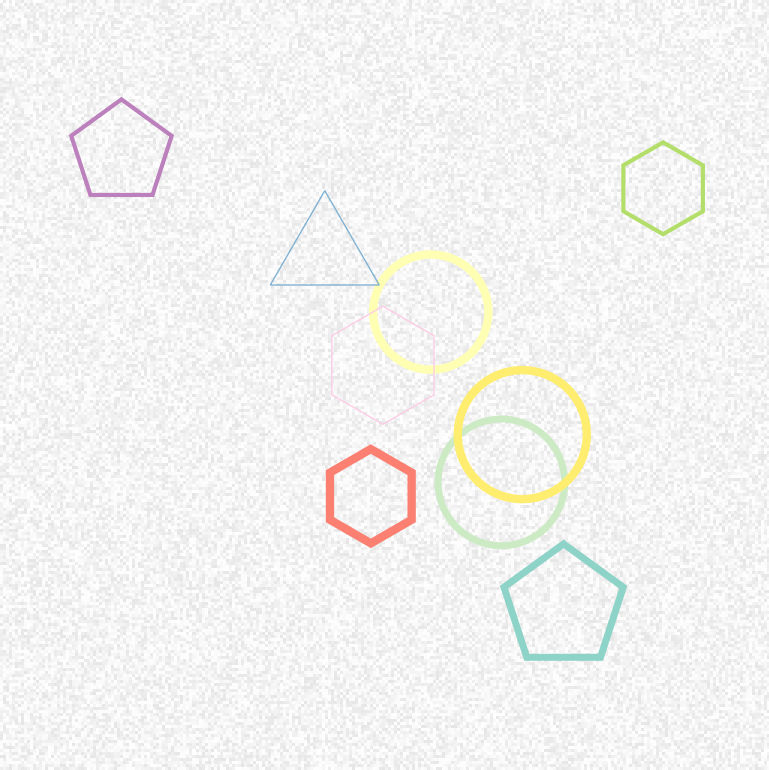[{"shape": "pentagon", "thickness": 2.5, "radius": 0.41, "center": [0.732, 0.212]}, {"shape": "circle", "thickness": 3, "radius": 0.37, "center": [0.559, 0.595]}, {"shape": "hexagon", "thickness": 3, "radius": 0.31, "center": [0.482, 0.356]}, {"shape": "triangle", "thickness": 0.5, "radius": 0.41, "center": [0.422, 0.671]}, {"shape": "hexagon", "thickness": 1.5, "radius": 0.3, "center": [0.861, 0.755]}, {"shape": "hexagon", "thickness": 0.5, "radius": 0.38, "center": [0.497, 0.526]}, {"shape": "pentagon", "thickness": 1.5, "radius": 0.34, "center": [0.158, 0.802]}, {"shape": "circle", "thickness": 2.5, "radius": 0.41, "center": [0.651, 0.374]}, {"shape": "circle", "thickness": 3, "radius": 0.42, "center": [0.678, 0.436]}]